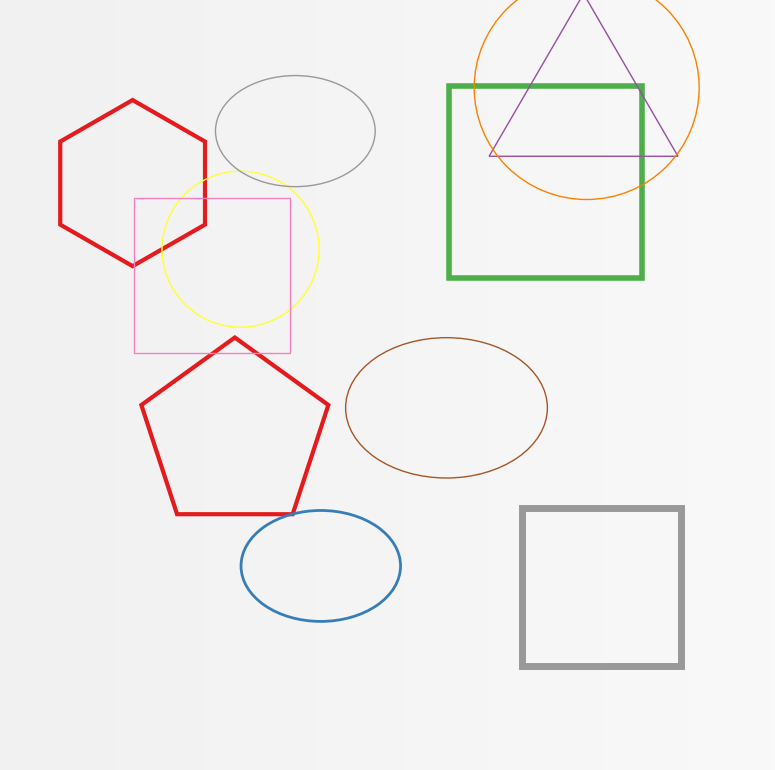[{"shape": "pentagon", "thickness": 1.5, "radius": 0.63, "center": [0.303, 0.435]}, {"shape": "hexagon", "thickness": 1.5, "radius": 0.54, "center": [0.171, 0.762]}, {"shape": "oval", "thickness": 1, "radius": 0.51, "center": [0.414, 0.265]}, {"shape": "square", "thickness": 2, "radius": 0.62, "center": [0.704, 0.764]}, {"shape": "triangle", "thickness": 0.5, "radius": 0.7, "center": [0.753, 0.867]}, {"shape": "circle", "thickness": 0.5, "radius": 0.73, "center": [0.757, 0.886]}, {"shape": "circle", "thickness": 0.5, "radius": 0.51, "center": [0.31, 0.676]}, {"shape": "oval", "thickness": 0.5, "radius": 0.65, "center": [0.576, 0.47]}, {"shape": "square", "thickness": 0.5, "radius": 0.5, "center": [0.273, 0.642]}, {"shape": "oval", "thickness": 0.5, "radius": 0.52, "center": [0.381, 0.83]}, {"shape": "square", "thickness": 2.5, "radius": 0.51, "center": [0.776, 0.238]}]